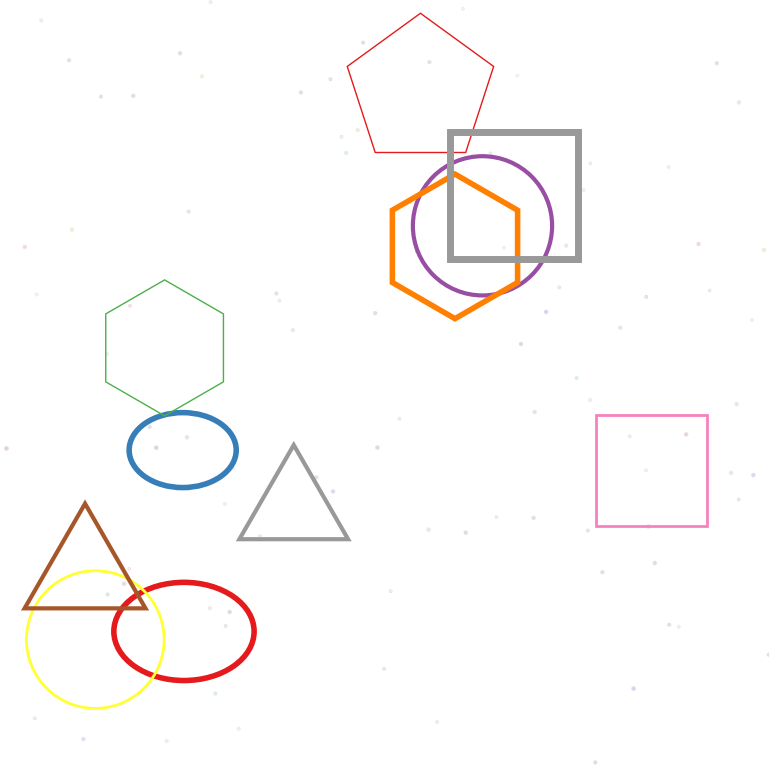[{"shape": "pentagon", "thickness": 0.5, "radius": 0.5, "center": [0.546, 0.883]}, {"shape": "oval", "thickness": 2, "radius": 0.46, "center": [0.239, 0.18]}, {"shape": "oval", "thickness": 2, "radius": 0.35, "center": [0.237, 0.415]}, {"shape": "hexagon", "thickness": 0.5, "radius": 0.44, "center": [0.214, 0.548]}, {"shape": "circle", "thickness": 1.5, "radius": 0.45, "center": [0.627, 0.707]}, {"shape": "hexagon", "thickness": 2, "radius": 0.47, "center": [0.591, 0.68]}, {"shape": "circle", "thickness": 1, "radius": 0.45, "center": [0.124, 0.169]}, {"shape": "triangle", "thickness": 1.5, "radius": 0.45, "center": [0.11, 0.255]}, {"shape": "square", "thickness": 1, "radius": 0.36, "center": [0.846, 0.389]}, {"shape": "square", "thickness": 2.5, "radius": 0.41, "center": [0.667, 0.746]}, {"shape": "triangle", "thickness": 1.5, "radius": 0.41, "center": [0.381, 0.34]}]